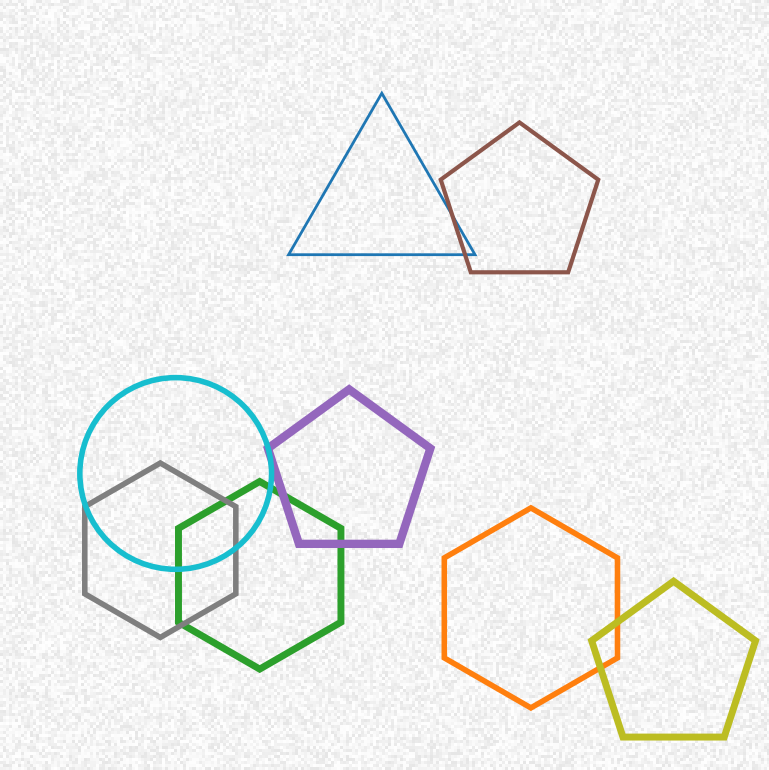[{"shape": "triangle", "thickness": 1, "radius": 0.7, "center": [0.496, 0.739]}, {"shape": "hexagon", "thickness": 2, "radius": 0.65, "center": [0.689, 0.211]}, {"shape": "hexagon", "thickness": 2.5, "radius": 0.61, "center": [0.337, 0.253]}, {"shape": "pentagon", "thickness": 3, "radius": 0.55, "center": [0.453, 0.383]}, {"shape": "pentagon", "thickness": 1.5, "radius": 0.54, "center": [0.675, 0.733]}, {"shape": "hexagon", "thickness": 2, "radius": 0.57, "center": [0.208, 0.285]}, {"shape": "pentagon", "thickness": 2.5, "radius": 0.56, "center": [0.875, 0.133]}, {"shape": "circle", "thickness": 2, "radius": 0.62, "center": [0.228, 0.385]}]